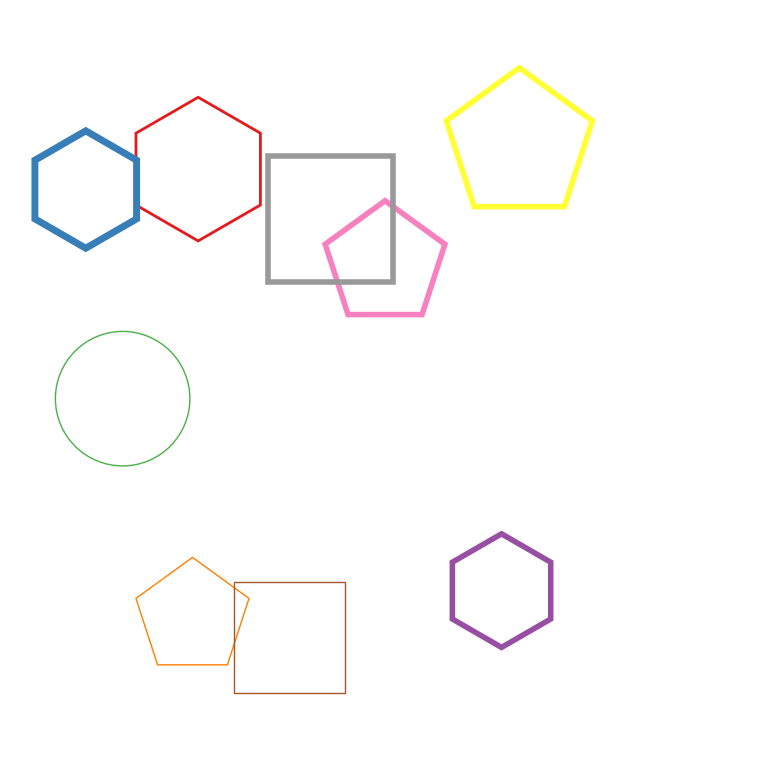[{"shape": "hexagon", "thickness": 1, "radius": 0.47, "center": [0.257, 0.78]}, {"shape": "hexagon", "thickness": 2.5, "radius": 0.38, "center": [0.111, 0.754]}, {"shape": "circle", "thickness": 0.5, "radius": 0.44, "center": [0.159, 0.482]}, {"shape": "hexagon", "thickness": 2, "radius": 0.37, "center": [0.651, 0.233]}, {"shape": "pentagon", "thickness": 0.5, "radius": 0.39, "center": [0.25, 0.199]}, {"shape": "pentagon", "thickness": 2, "radius": 0.5, "center": [0.674, 0.812]}, {"shape": "square", "thickness": 0.5, "radius": 0.36, "center": [0.376, 0.172]}, {"shape": "pentagon", "thickness": 2, "radius": 0.41, "center": [0.5, 0.658]}, {"shape": "square", "thickness": 2, "radius": 0.41, "center": [0.429, 0.716]}]